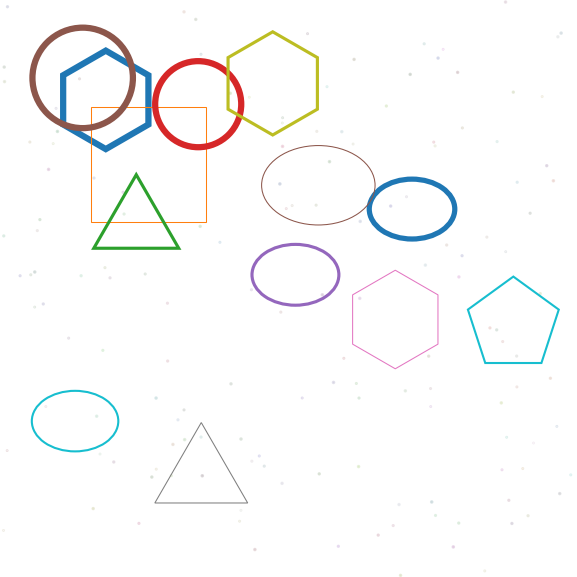[{"shape": "oval", "thickness": 2.5, "radius": 0.37, "center": [0.713, 0.637]}, {"shape": "hexagon", "thickness": 3, "radius": 0.43, "center": [0.183, 0.826]}, {"shape": "square", "thickness": 0.5, "radius": 0.5, "center": [0.257, 0.714]}, {"shape": "triangle", "thickness": 1.5, "radius": 0.42, "center": [0.236, 0.612]}, {"shape": "circle", "thickness": 3, "radius": 0.37, "center": [0.343, 0.819]}, {"shape": "oval", "thickness": 1.5, "radius": 0.38, "center": [0.512, 0.523]}, {"shape": "circle", "thickness": 3, "radius": 0.43, "center": [0.143, 0.864]}, {"shape": "oval", "thickness": 0.5, "radius": 0.49, "center": [0.551, 0.678]}, {"shape": "hexagon", "thickness": 0.5, "radius": 0.43, "center": [0.684, 0.446]}, {"shape": "triangle", "thickness": 0.5, "radius": 0.46, "center": [0.349, 0.175]}, {"shape": "hexagon", "thickness": 1.5, "radius": 0.45, "center": [0.472, 0.855]}, {"shape": "oval", "thickness": 1, "radius": 0.37, "center": [0.13, 0.27]}, {"shape": "pentagon", "thickness": 1, "radius": 0.41, "center": [0.889, 0.437]}]